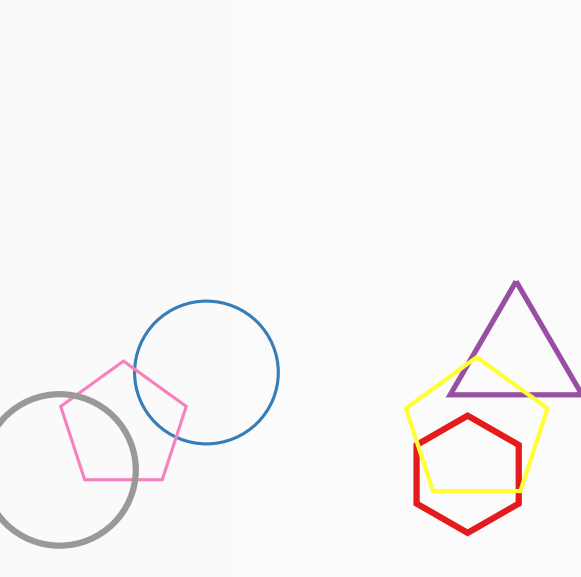[{"shape": "hexagon", "thickness": 3, "radius": 0.51, "center": [0.805, 0.178]}, {"shape": "circle", "thickness": 1.5, "radius": 0.62, "center": [0.355, 0.354]}, {"shape": "triangle", "thickness": 2.5, "radius": 0.65, "center": [0.888, 0.381]}, {"shape": "pentagon", "thickness": 2, "radius": 0.64, "center": [0.82, 0.252]}, {"shape": "pentagon", "thickness": 1.5, "radius": 0.57, "center": [0.212, 0.26]}, {"shape": "circle", "thickness": 3, "radius": 0.66, "center": [0.102, 0.185]}]